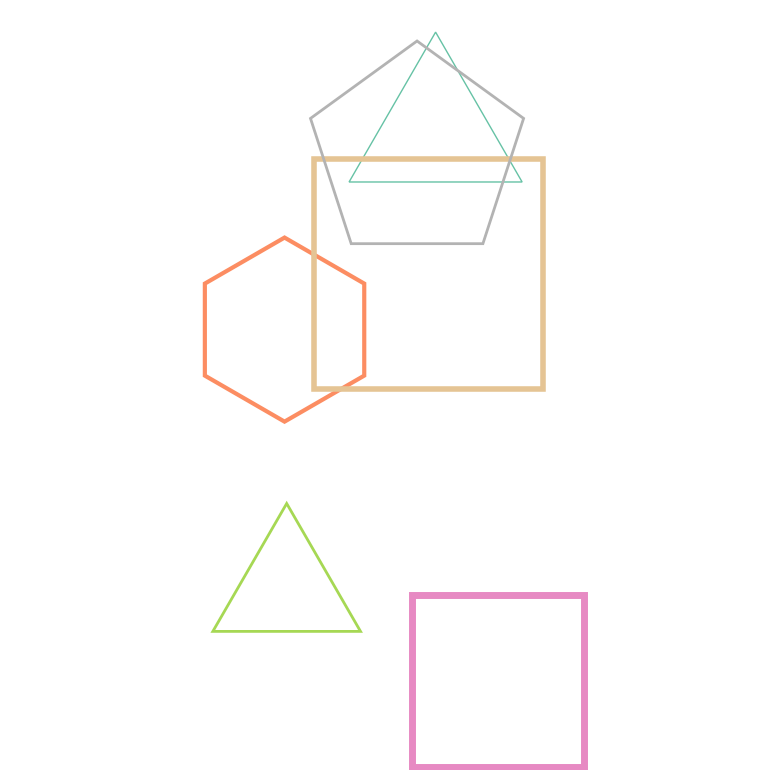[{"shape": "triangle", "thickness": 0.5, "radius": 0.65, "center": [0.566, 0.829]}, {"shape": "hexagon", "thickness": 1.5, "radius": 0.6, "center": [0.37, 0.572]}, {"shape": "square", "thickness": 2.5, "radius": 0.56, "center": [0.647, 0.115]}, {"shape": "triangle", "thickness": 1, "radius": 0.55, "center": [0.372, 0.235]}, {"shape": "square", "thickness": 2, "radius": 0.74, "center": [0.557, 0.644]}, {"shape": "pentagon", "thickness": 1, "radius": 0.73, "center": [0.542, 0.801]}]